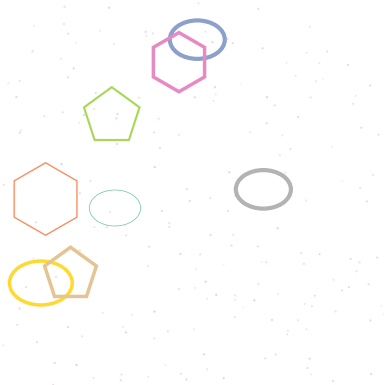[{"shape": "oval", "thickness": 0.5, "radius": 0.33, "center": [0.299, 0.46]}, {"shape": "hexagon", "thickness": 1, "radius": 0.47, "center": [0.118, 0.483]}, {"shape": "oval", "thickness": 3, "radius": 0.36, "center": [0.513, 0.897]}, {"shape": "hexagon", "thickness": 2.5, "radius": 0.38, "center": [0.465, 0.839]}, {"shape": "pentagon", "thickness": 1.5, "radius": 0.38, "center": [0.29, 0.698]}, {"shape": "oval", "thickness": 2.5, "radius": 0.41, "center": [0.106, 0.265]}, {"shape": "pentagon", "thickness": 2.5, "radius": 0.35, "center": [0.183, 0.287]}, {"shape": "oval", "thickness": 3, "radius": 0.36, "center": [0.684, 0.508]}]